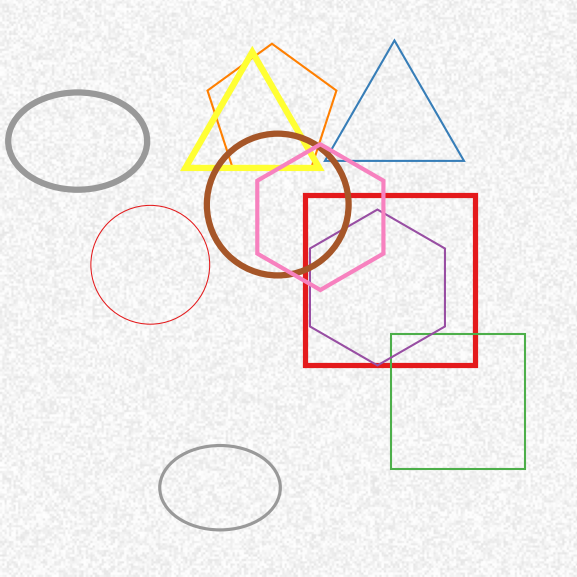[{"shape": "square", "thickness": 2.5, "radius": 0.74, "center": [0.675, 0.515]}, {"shape": "circle", "thickness": 0.5, "radius": 0.51, "center": [0.26, 0.541]}, {"shape": "triangle", "thickness": 1, "radius": 0.7, "center": [0.683, 0.79]}, {"shape": "square", "thickness": 1, "radius": 0.58, "center": [0.793, 0.304]}, {"shape": "hexagon", "thickness": 1, "radius": 0.67, "center": [0.654, 0.501]}, {"shape": "pentagon", "thickness": 1, "radius": 0.59, "center": [0.471, 0.806]}, {"shape": "triangle", "thickness": 3, "radius": 0.67, "center": [0.437, 0.775]}, {"shape": "circle", "thickness": 3, "radius": 0.61, "center": [0.481, 0.645]}, {"shape": "hexagon", "thickness": 2, "radius": 0.63, "center": [0.555, 0.623]}, {"shape": "oval", "thickness": 3, "radius": 0.6, "center": [0.135, 0.755]}, {"shape": "oval", "thickness": 1.5, "radius": 0.52, "center": [0.381, 0.155]}]